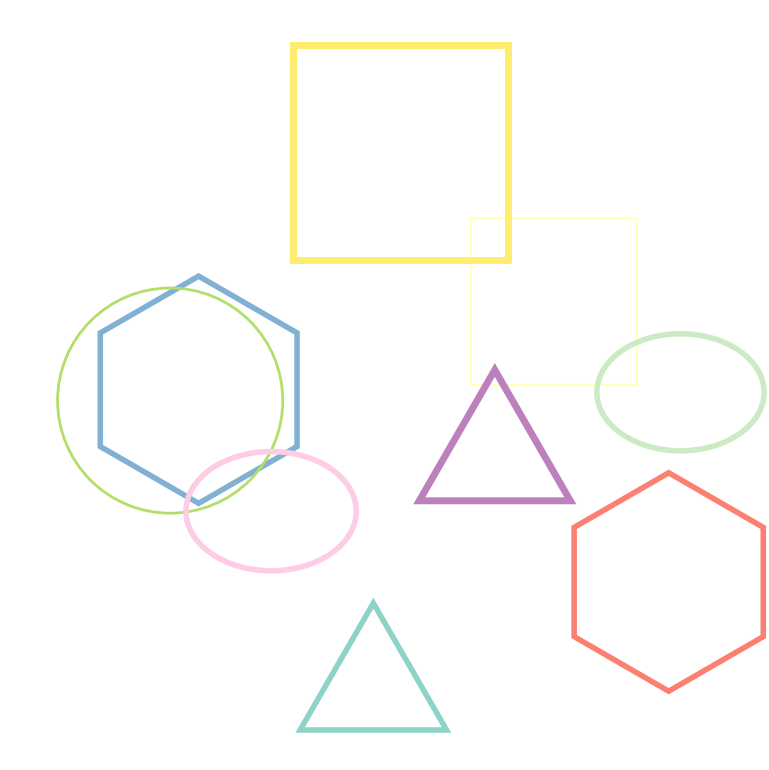[{"shape": "triangle", "thickness": 2, "radius": 0.55, "center": [0.485, 0.107]}, {"shape": "square", "thickness": 0.5, "radius": 0.54, "center": [0.719, 0.609]}, {"shape": "hexagon", "thickness": 2, "radius": 0.71, "center": [0.868, 0.244]}, {"shape": "hexagon", "thickness": 2, "radius": 0.74, "center": [0.258, 0.494]}, {"shape": "circle", "thickness": 1, "radius": 0.73, "center": [0.221, 0.48]}, {"shape": "oval", "thickness": 2, "radius": 0.55, "center": [0.352, 0.336]}, {"shape": "triangle", "thickness": 2.5, "radius": 0.57, "center": [0.643, 0.406]}, {"shape": "oval", "thickness": 2, "radius": 0.54, "center": [0.884, 0.491]}, {"shape": "square", "thickness": 2.5, "radius": 0.7, "center": [0.52, 0.802]}]